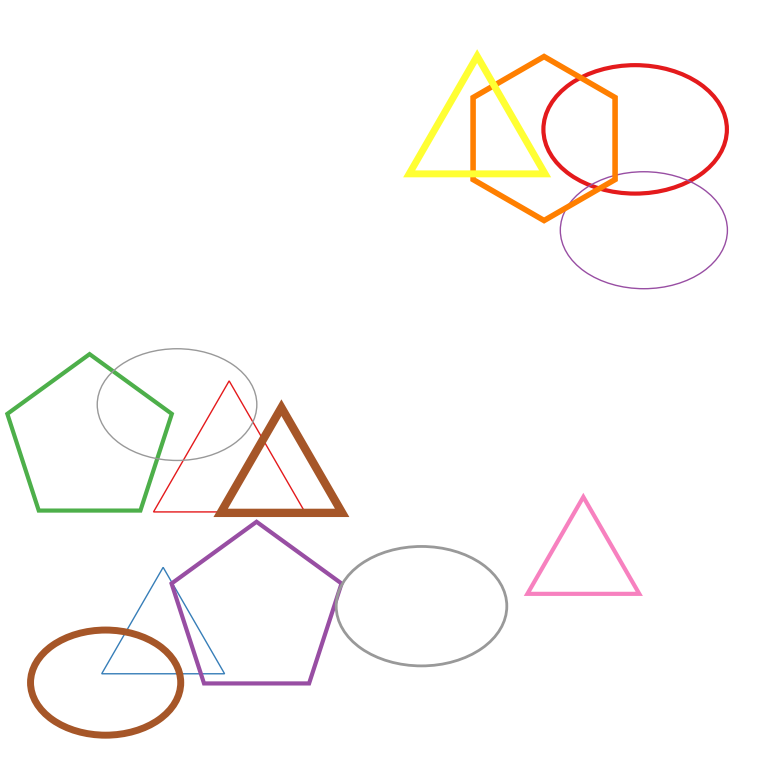[{"shape": "oval", "thickness": 1.5, "radius": 0.6, "center": [0.825, 0.832]}, {"shape": "triangle", "thickness": 0.5, "radius": 0.57, "center": [0.298, 0.392]}, {"shape": "triangle", "thickness": 0.5, "radius": 0.46, "center": [0.212, 0.171]}, {"shape": "pentagon", "thickness": 1.5, "radius": 0.56, "center": [0.116, 0.428]}, {"shape": "pentagon", "thickness": 1.5, "radius": 0.58, "center": [0.333, 0.206]}, {"shape": "oval", "thickness": 0.5, "radius": 0.54, "center": [0.836, 0.701]}, {"shape": "hexagon", "thickness": 2, "radius": 0.53, "center": [0.707, 0.82]}, {"shape": "triangle", "thickness": 2.5, "radius": 0.51, "center": [0.62, 0.825]}, {"shape": "triangle", "thickness": 3, "radius": 0.46, "center": [0.365, 0.379]}, {"shape": "oval", "thickness": 2.5, "radius": 0.49, "center": [0.137, 0.113]}, {"shape": "triangle", "thickness": 1.5, "radius": 0.42, "center": [0.758, 0.271]}, {"shape": "oval", "thickness": 0.5, "radius": 0.52, "center": [0.23, 0.475]}, {"shape": "oval", "thickness": 1, "radius": 0.55, "center": [0.547, 0.213]}]